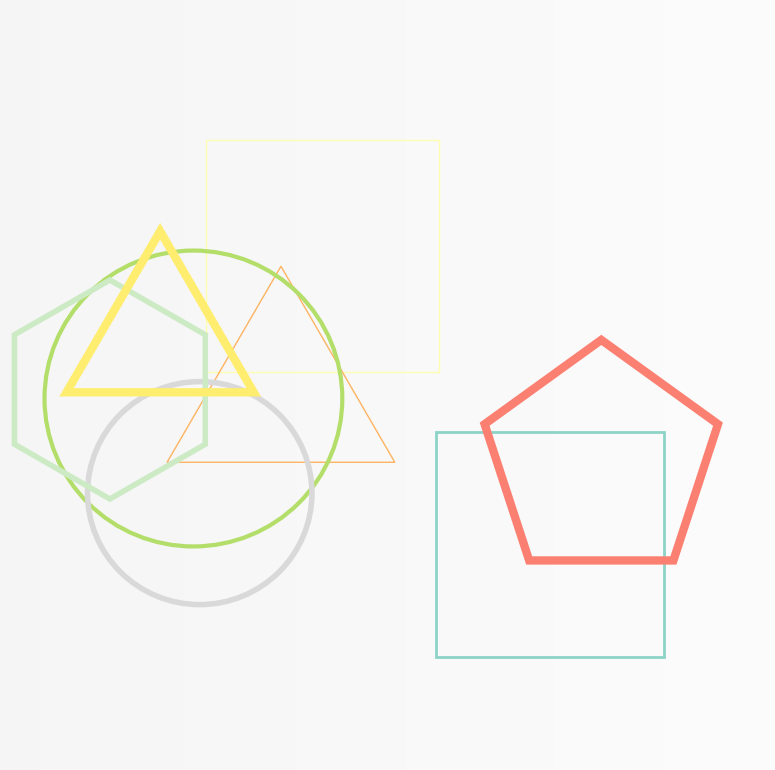[{"shape": "square", "thickness": 1, "radius": 0.73, "center": [0.71, 0.293]}, {"shape": "square", "thickness": 0.5, "radius": 0.75, "center": [0.416, 0.668]}, {"shape": "pentagon", "thickness": 3, "radius": 0.79, "center": [0.776, 0.4]}, {"shape": "triangle", "thickness": 0.5, "radius": 0.85, "center": [0.363, 0.484]}, {"shape": "circle", "thickness": 1.5, "radius": 0.96, "center": [0.25, 0.482]}, {"shape": "circle", "thickness": 2, "radius": 0.72, "center": [0.258, 0.36]}, {"shape": "hexagon", "thickness": 2, "radius": 0.71, "center": [0.142, 0.494]}, {"shape": "triangle", "thickness": 3, "radius": 0.7, "center": [0.207, 0.56]}]